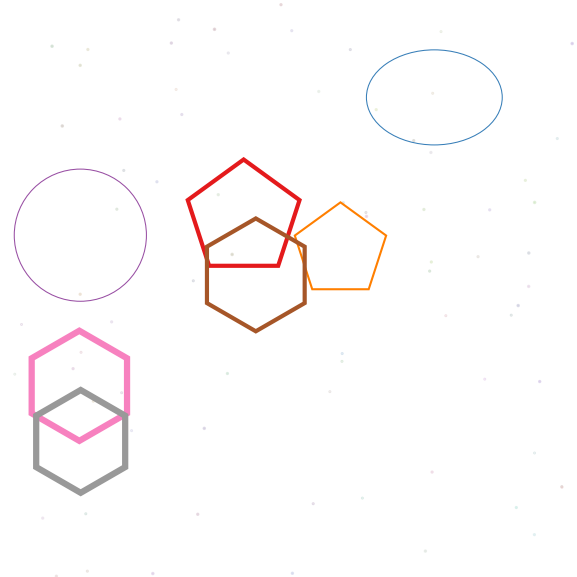[{"shape": "pentagon", "thickness": 2, "radius": 0.51, "center": [0.422, 0.621]}, {"shape": "oval", "thickness": 0.5, "radius": 0.59, "center": [0.752, 0.831]}, {"shape": "circle", "thickness": 0.5, "radius": 0.57, "center": [0.139, 0.592]}, {"shape": "pentagon", "thickness": 1, "radius": 0.42, "center": [0.59, 0.566]}, {"shape": "hexagon", "thickness": 2, "radius": 0.49, "center": [0.443, 0.523]}, {"shape": "hexagon", "thickness": 3, "radius": 0.48, "center": [0.137, 0.331]}, {"shape": "hexagon", "thickness": 3, "radius": 0.44, "center": [0.14, 0.235]}]